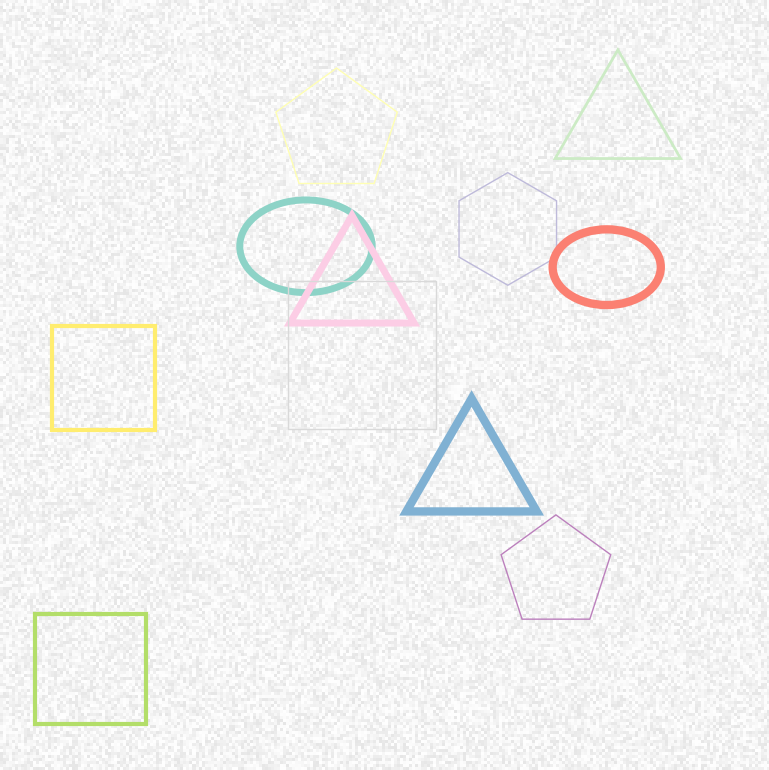[{"shape": "oval", "thickness": 2.5, "radius": 0.43, "center": [0.397, 0.68]}, {"shape": "pentagon", "thickness": 0.5, "radius": 0.41, "center": [0.437, 0.829]}, {"shape": "hexagon", "thickness": 0.5, "radius": 0.37, "center": [0.659, 0.703]}, {"shape": "oval", "thickness": 3, "radius": 0.35, "center": [0.788, 0.653]}, {"shape": "triangle", "thickness": 3, "radius": 0.49, "center": [0.612, 0.385]}, {"shape": "square", "thickness": 1.5, "radius": 0.36, "center": [0.117, 0.131]}, {"shape": "triangle", "thickness": 2.5, "radius": 0.47, "center": [0.457, 0.627]}, {"shape": "square", "thickness": 0.5, "radius": 0.48, "center": [0.47, 0.539]}, {"shape": "pentagon", "thickness": 0.5, "radius": 0.37, "center": [0.722, 0.256]}, {"shape": "triangle", "thickness": 1, "radius": 0.47, "center": [0.802, 0.841]}, {"shape": "square", "thickness": 1.5, "radius": 0.34, "center": [0.134, 0.509]}]